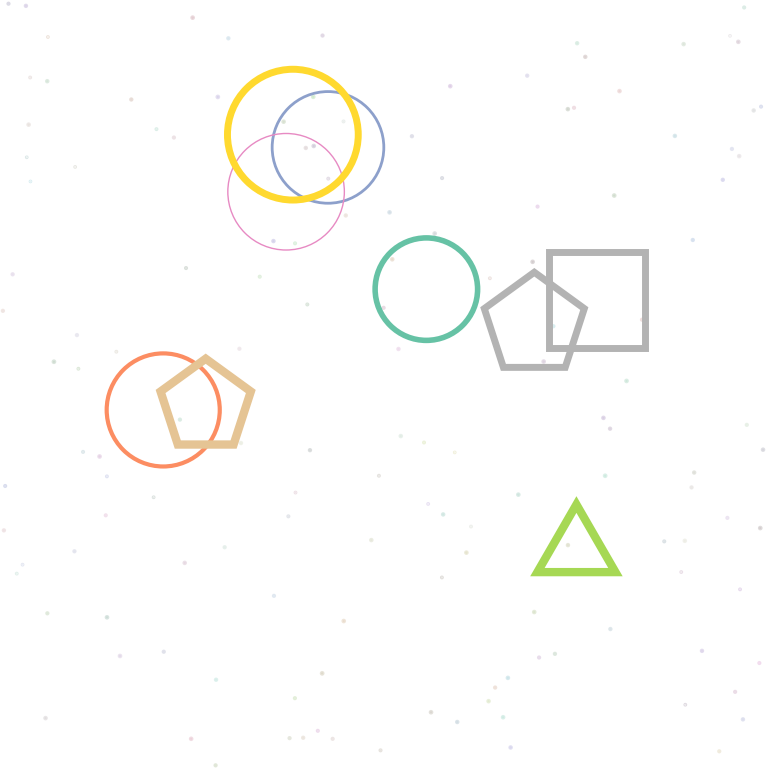[{"shape": "circle", "thickness": 2, "radius": 0.33, "center": [0.554, 0.624]}, {"shape": "circle", "thickness": 1.5, "radius": 0.37, "center": [0.212, 0.468]}, {"shape": "circle", "thickness": 1, "radius": 0.36, "center": [0.426, 0.809]}, {"shape": "circle", "thickness": 0.5, "radius": 0.38, "center": [0.372, 0.751]}, {"shape": "triangle", "thickness": 3, "radius": 0.29, "center": [0.749, 0.286]}, {"shape": "circle", "thickness": 2.5, "radius": 0.42, "center": [0.38, 0.825]}, {"shape": "pentagon", "thickness": 3, "radius": 0.31, "center": [0.267, 0.473]}, {"shape": "square", "thickness": 2.5, "radius": 0.31, "center": [0.775, 0.611]}, {"shape": "pentagon", "thickness": 2.5, "radius": 0.34, "center": [0.694, 0.578]}]